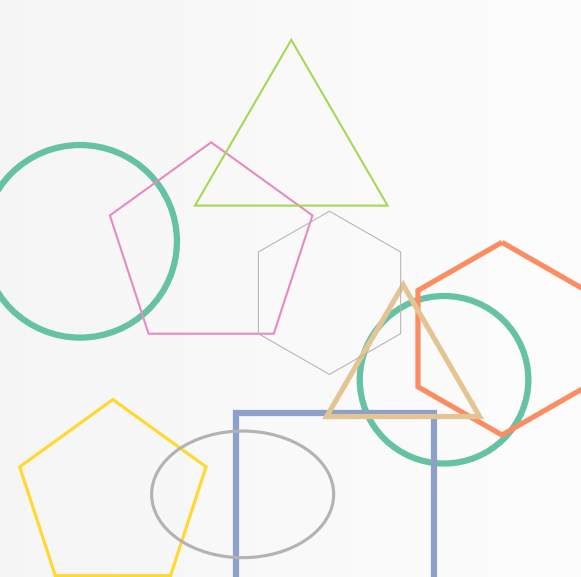[{"shape": "circle", "thickness": 3, "radius": 0.83, "center": [0.138, 0.581]}, {"shape": "circle", "thickness": 3, "radius": 0.73, "center": [0.764, 0.342]}, {"shape": "hexagon", "thickness": 2.5, "radius": 0.83, "center": [0.864, 0.413]}, {"shape": "square", "thickness": 3, "radius": 0.85, "center": [0.576, 0.114]}, {"shape": "pentagon", "thickness": 1, "radius": 0.92, "center": [0.363, 0.569]}, {"shape": "triangle", "thickness": 1, "radius": 0.96, "center": [0.501, 0.739]}, {"shape": "pentagon", "thickness": 1.5, "radius": 0.84, "center": [0.194, 0.139]}, {"shape": "triangle", "thickness": 2.5, "radius": 0.76, "center": [0.694, 0.354]}, {"shape": "hexagon", "thickness": 0.5, "radius": 0.71, "center": [0.567, 0.492]}, {"shape": "oval", "thickness": 1.5, "radius": 0.78, "center": [0.417, 0.143]}]